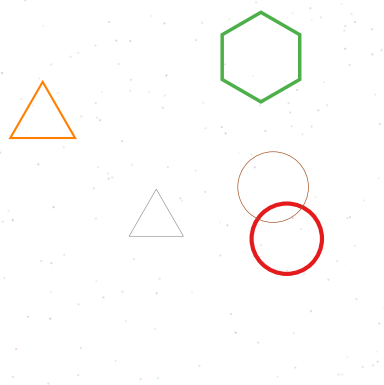[{"shape": "circle", "thickness": 3, "radius": 0.46, "center": [0.745, 0.38]}, {"shape": "hexagon", "thickness": 2.5, "radius": 0.58, "center": [0.678, 0.852]}, {"shape": "triangle", "thickness": 1.5, "radius": 0.49, "center": [0.111, 0.69]}, {"shape": "circle", "thickness": 0.5, "radius": 0.46, "center": [0.709, 0.514]}, {"shape": "triangle", "thickness": 0.5, "radius": 0.41, "center": [0.406, 0.427]}]